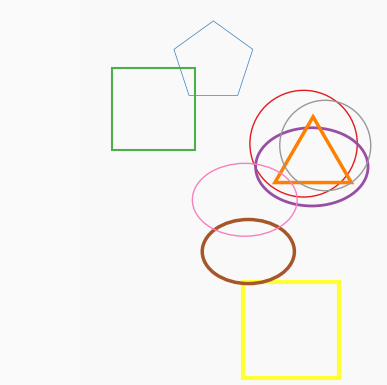[{"shape": "circle", "thickness": 1, "radius": 0.69, "center": [0.783, 0.627]}, {"shape": "pentagon", "thickness": 0.5, "radius": 0.54, "center": [0.551, 0.839]}, {"shape": "square", "thickness": 1.5, "radius": 0.53, "center": [0.395, 0.716]}, {"shape": "oval", "thickness": 2, "radius": 0.73, "center": [0.805, 0.567]}, {"shape": "triangle", "thickness": 2.5, "radius": 0.57, "center": [0.808, 0.583]}, {"shape": "square", "thickness": 3, "radius": 0.62, "center": [0.752, 0.143]}, {"shape": "oval", "thickness": 2.5, "radius": 0.59, "center": [0.641, 0.347]}, {"shape": "oval", "thickness": 1, "radius": 0.68, "center": [0.632, 0.481]}, {"shape": "circle", "thickness": 1, "radius": 0.59, "center": [0.839, 0.622]}]